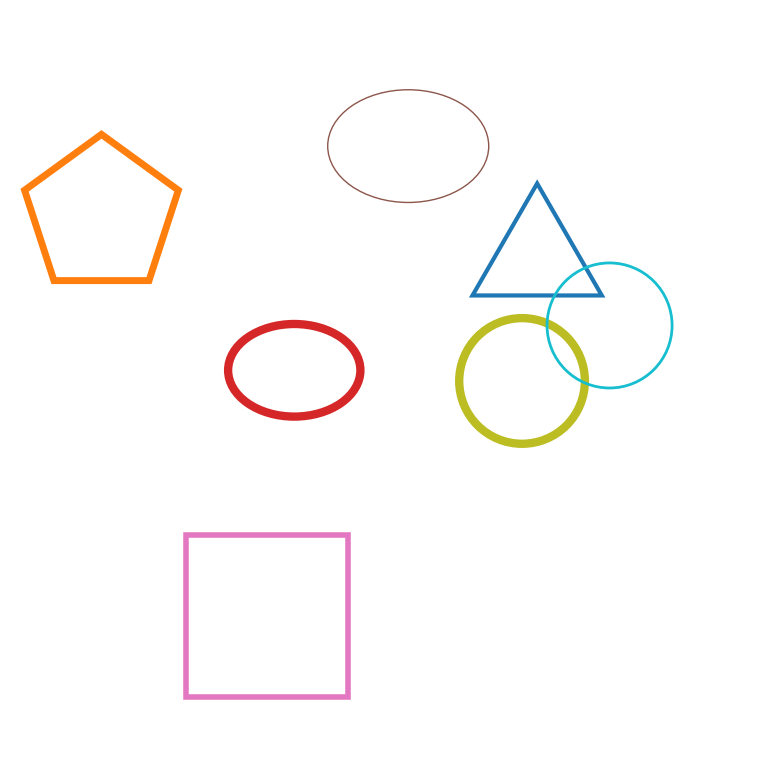[{"shape": "triangle", "thickness": 1.5, "radius": 0.48, "center": [0.698, 0.665]}, {"shape": "pentagon", "thickness": 2.5, "radius": 0.52, "center": [0.132, 0.721]}, {"shape": "oval", "thickness": 3, "radius": 0.43, "center": [0.382, 0.519]}, {"shape": "oval", "thickness": 0.5, "radius": 0.52, "center": [0.53, 0.81]}, {"shape": "square", "thickness": 2, "radius": 0.53, "center": [0.347, 0.2]}, {"shape": "circle", "thickness": 3, "radius": 0.41, "center": [0.678, 0.505]}, {"shape": "circle", "thickness": 1, "radius": 0.41, "center": [0.792, 0.577]}]